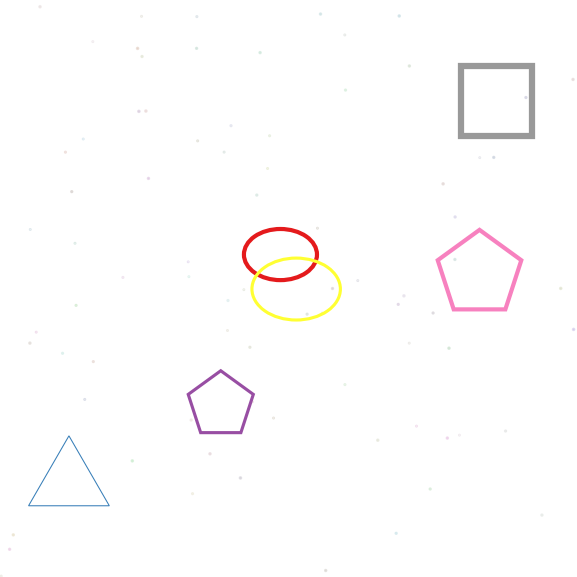[{"shape": "oval", "thickness": 2, "radius": 0.32, "center": [0.486, 0.558]}, {"shape": "triangle", "thickness": 0.5, "radius": 0.4, "center": [0.119, 0.164]}, {"shape": "pentagon", "thickness": 1.5, "radius": 0.3, "center": [0.382, 0.298]}, {"shape": "oval", "thickness": 1.5, "radius": 0.38, "center": [0.513, 0.499]}, {"shape": "pentagon", "thickness": 2, "radius": 0.38, "center": [0.83, 0.525]}, {"shape": "square", "thickness": 3, "radius": 0.3, "center": [0.86, 0.824]}]